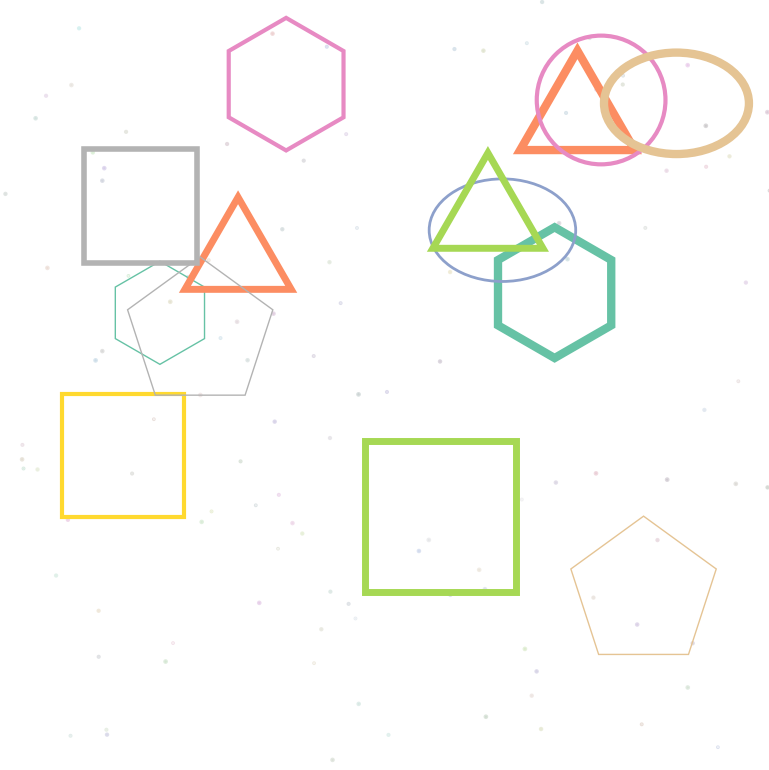[{"shape": "hexagon", "thickness": 3, "radius": 0.42, "center": [0.72, 0.62]}, {"shape": "hexagon", "thickness": 0.5, "radius": 0.33, "center": [0.208, 0.594]}, {"shape": "triangle", "thickness": 2.5, "radius": 0.4, "center": [0.309, 0.664]}, {"shape": "triangle", "thickness": 3, "radius": 0.43, "center": [0.75, 0.848]}, {"shape": "oval", "thickness": 1, "radius": 0.48, "center": [0.653, 0.701]}, {"shape": "hexagon", "thickness": 1.5, "radius": 0.43, "center": [0.372, 0.891]}, {"shape": "circle", "thickness": 1.5, "radius": 0.42, "center": [0.781, 0.87]}, {"shape": "square", "thickness": 2.5, "radius": 0.49, "center": [0.572, 0.329]}, {"shape": "triangle", "thickness": 2.5, "radius": 0.41, "center": [0.634, 0.719]}, {"shape": "square", "thickness": 1.5, "radius": 0.4, "center": [0.16, 0.408]}, {"shape": "oval", "thickness": 3, "radius": 0.47, "center": [0.879, 0.866]}, {"shape": "pentagon", "thickness": 0.5, "radius": 0.5, "center": [0.836, 0.23]}, {"shape": "pentagon", "thickness": 0.5, "radius": 0.5, "center": [0.26, 0.567]}, {"shape": "square", "thickness": 2, "radius": 0.37, "center": [0.183, 0.733]}]